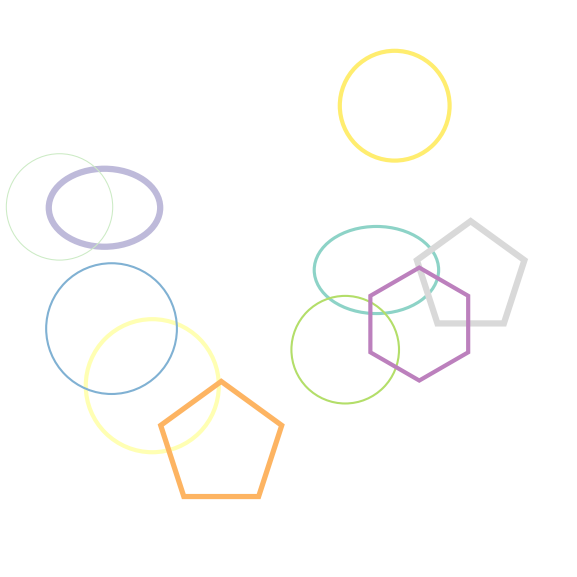[{"shape": "oval", "thickness": 1.5, "radius": 0.54, "center": [0.652, 0.532]}, {"shape": "circle", "thickness": 2, "radius": 0.58, "center": [0.264, 0.331]}, {"shape": "oval", "thickness": 3, "radius": 0.48, "center": [0.181, 0.639]}, {"shape": "circle", "thickness": 1, "radius": 0.57, "center": [0.193, 0.43]}, {"shape": "pentagon", "thickness": 2.5, "radius": 0.55, "center": [0.383, 0.228]}, {"shape": "circle", "thickness": 1, "radius": 0.47, "center": [0.598, 0.394]}, {"shape": "pentagon", "thickness": 3, "radius": 0.49, "center": [0.815, 0.518]}, {"shape": "hexagon", "thickness": 2, "radius": 0.49, "center": [0.726, 0.438]}, {"shape": "circle", "thickness": 0.5, "radius": 0.46, "center": [0.103, 0.641]}, {"shape": "circle", "thickness": 2, "radius": 0.48, "center": [0.683, 0.816]}]